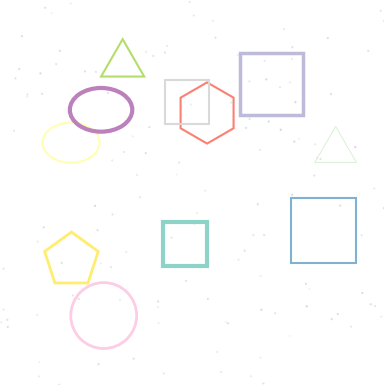[{"shape": "square", "thickness": 3, "radius": 0.29, "center": [0.48, 0.366]}, {"shape": "oval", "thickness": 1.5, "radius": 0.37, "center": [0.184, 0.629]}, {"shape": "square", "thickness": 2.5, "radius": 0.41, "center": [0.706, 0.782]}, {"shape": "hexagon", "thickness": 1.5, "radius": 0.4, "center": [0.538, 0.707]}, {"shape": "square", "thickness": 1.5, "radius": 0.42, "center": [0.84, 0.402]}, {"shape": "triangle", "thickness": 1.5, "radius": 0.32, "center": [0.319, 0.834]}, {"shape": "circle", "thickness": 2, "radius": 0.43, "center": [0.269, 0.18]}, {"shape": "square", "thickness": 1.5, "radius": 0.29, "center": [0.485, 0.735]}, {"shape": "oval", "thickness": 3, "radius": 0.41, "center": [0.262, 0.715]}, {"shape": "triangle", "thickness": 0.5, "radius": 0.31, "center": [0.872, 0.609]}, {"shape": "pentagon", "thickness": 2, "radius": 0.37, "center": [0.186, 0.324]}]